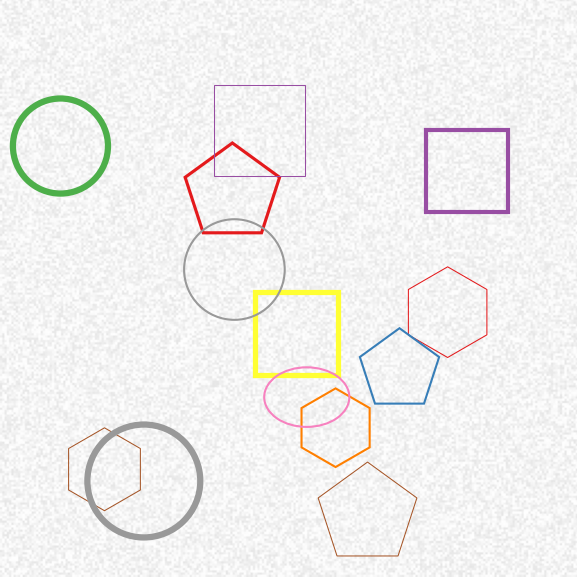[{"shape": "hexagon", "thickness": 0.5, "radius": 0.39, "center": [0.775, 0.459]}, {"shape": "pentagon", "thickness": 1.5, "radius": 0.43, "center": [0.402, 0.666]}, {"shape": "pentagon", "thickness": 1, "radius": 0.36, "center": [0.692, 0.359]}, {"shape": "circle", "thickness": 3, "radius": 0.41, "center": [0.105, 0.746]}, {"shape": "square", "thickness": 2, "radius": 0.36, "center": [0.809, 0.703]}, {"shape": "square", "thickness": 0.5, "radius": 0.39, "center": [0.449, 0.773]}, {"shape": "hexagon", "thickness": 1, "radius": 0.34, "center": [0.581, 0.258]}, {"shape": "square", "thickness": 2.5, "radius": 0.36, "center": [0.514, 0.422]}, {"shape": "pentagon", "thickness": 0.5, "radius": 0.45, "center": [0.636, 0.109]}, {"shape": "hexagon", "thickness": 0.5, "radius": 0.36, "center": [0.181, 0.187]}, {"shape": "oval", "thickness": 1, "radius": 0.37, "center": [0.531, 0.312]}, {"shape": "circle", "thickness": 3, "radius": 0.49, "center": [0.249, 0.166]}, {"shape": "circle", "thickness": 1, "radius": 0.44, "center": [0.406, 0.532]}]